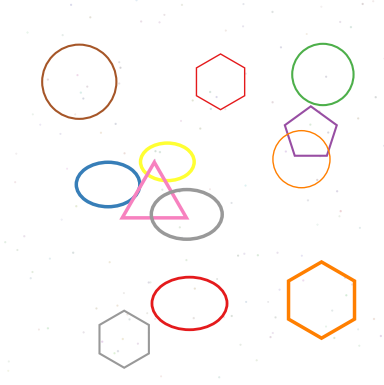[{"shape": "oval", "thickness": 2, "radius": 0.49, "center": [0.492, 0.212]}, {"shape": "hexagon", "thickness": 1, "radius": 0.36, "center": [0.573, 0.788]}, {"shape": "oval", "thickness": 2.5, "radius": 0.41, "center": [0.281, 0.521]}, {"shape": "circle", "thickness": 1.5, "radius": 0.4, "center": [0.839, 0.807]}, {"shape": "pentagon", "thickness": 1.5, "radius": 0.35, "center": [0.807, 0.653]}, {"shape": "hexagon", "thickness": 2.5, "radius": 0.49, "center": [0.835, 0.221]}, {"shape": "circle", "thickness": 1, "radius": 0.37, "center": [0.783, 0.586]}, {"shape": "oval", "thickness": 2.5, "radius": 0.35, "center": [0.435, 0.58]}, {"shape": "circle", "thickness": 1.5, "radius": 0.48, "center": [0.206, 0.788]}, {"shape": "triangle", "thickness": 2.5, "radius": 0.48, "center": [0.401, 0.482]}, {"shape": "hexagon", "thickness": 1.5, "radius": 0.37, "center": [0.323, 0.119]}, {"shape": "oval", "thickness": 2.5, "radius": 0.46, "center": [0.485, 0.443]}]